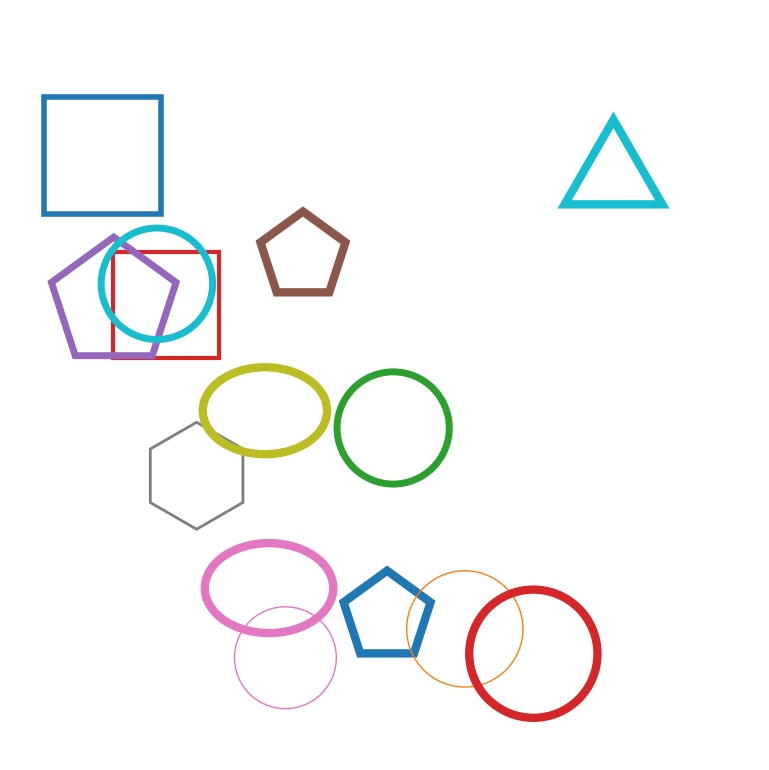[{"shape": "square", "thickness": 2, "radius": 0.38, "center": [0.133, 0.798]}, {"shape": "pentagon", "thickness": 3, "radius": 0.3, "center": [0.503, 0.199]}, {"shape": "circle", "thickness": 0.5, "radius": 0.38, "center": [0.604, 0.183]}, {"shape": "circle", "thickness": 2.5, "radius": 0.36, "center": [0.511, 0.444]}, {"shape": "circle", "thickness": 3, "radius": 0.42, "center": [0.693, 0.151]}, {"shape": "square", "thickness": 1.5, "radius": 0.35, "center": [0.216, 0.604]}, {"shape": "pentagon", "thickness": 2.5, "radius": 0.43, "center": [0.148, 0.607]}, {"shape": "pentagon", "thickness": 3, "radius": 0.29, "center": [0.393, 0.667]}, {"shape": "circle", "thickness": 0.5, "radius": 0.33, "center": [0.371, 0.146]}, {"shape": "oval", "thickness": 3, "radius": 0.42, "center": [0.349, 0.236]}, {"shape": "hexagon", "thickness": 1, "radius": 0.35, "center": [0.255, 0.382]}, {"shape": "oval", "thickness": 3, "radius": 0.4, "center": [0.344, 0.467]}, {"shape": "triangle", "thickness": 3, "radius": 0.37, "center": [0.797, 0.771]}, {"shape": "circle", "thickness": 2.5, "radius": 0.36, "center": [0.204, 0.631]}]